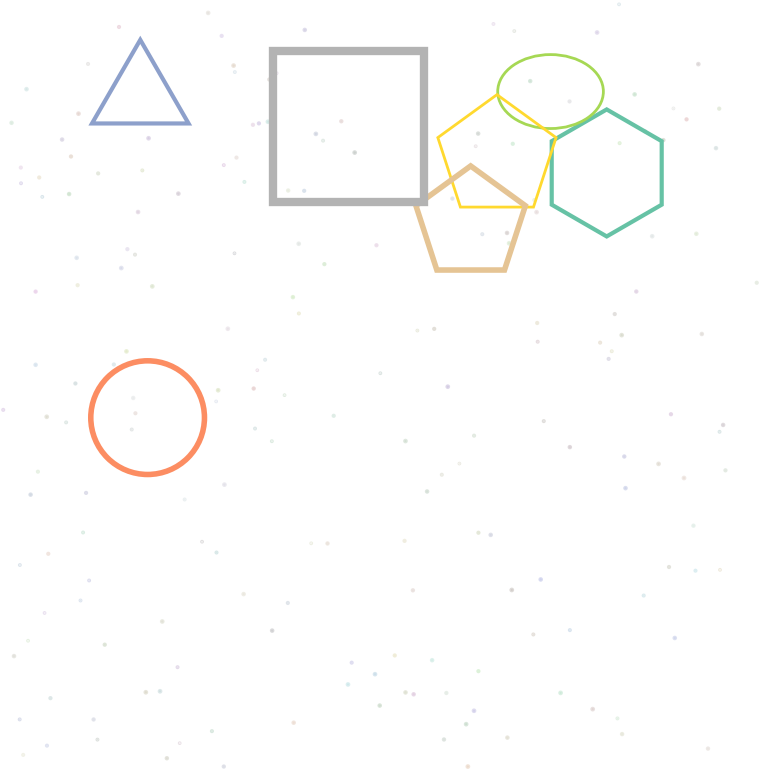[{"shape": "hexagon", "thickness": 1.5, "radius": 0.41, "center": [0.788, 0.775]}, {"shape": "circle", "thickness": 2, "radius": 0.37, "center": [0.192, 0.458]}, {"shape": "triangle", "thickness": 1.5, "radius": 0.36, "center": [0.182, 0.876]}, {"shape": "oval", "thickness": 1, "radius": 0.34, "center": [0.715, 0.881]}, {"shape": "pentagon", "thickness": 1, "radius": 0.4, "center": [0.645, 0.796]}, {"shape": "pentagon", "thickness": 2, "radius": 0.37, "center": [0.611, 0.71]}, {"shape": "square", "thickness": 3, "radius": 0.49, "center": [0.453, 0.836]}]